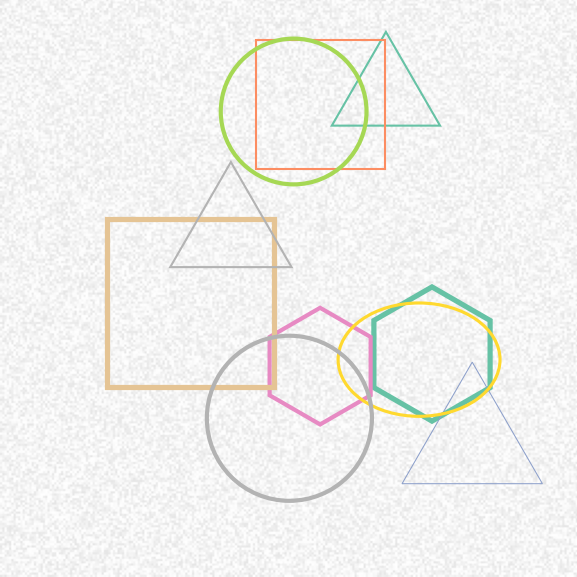[{"shape": "hexagon", "thickness": 2.5, "radius": 0.58, "center": [0.748, 0.386]}, {"shape": "triangle", "thickness": 1, "radius": 0.54, "center": [0.668, 0.836]}, {"shape": "square", "thickness": 1, "radius": 0.56, "center": [0.555, 0.819]}, {"shape": "triangle", "thickness": 0.5, "radius": 0.7, "center": [0.818, 0.232]}, {"shape": "hexagon", "thickness": 2, "radius": 0.5, "center": [0.554, 0.365]}, {"shape": "circle", "thickness": 2, "radius": 0.63, "center": [0.508, 0.806]}, {"shape": "oval", "thickness": 1.5, "radius": 0.7, "center": [0.726, 0.376]}, {"shape": "square", "thickness": 2.5, "radius": 0.73, "center": [0.33, 0.474]}, {"shape": "triangle", "thickness": 1, "radius": 0.61, "center": [0.4, 0.597]}, {"shape": "circle", "thickness": 2, "radius": 0.71, "center": [0.501, 0.275]}]